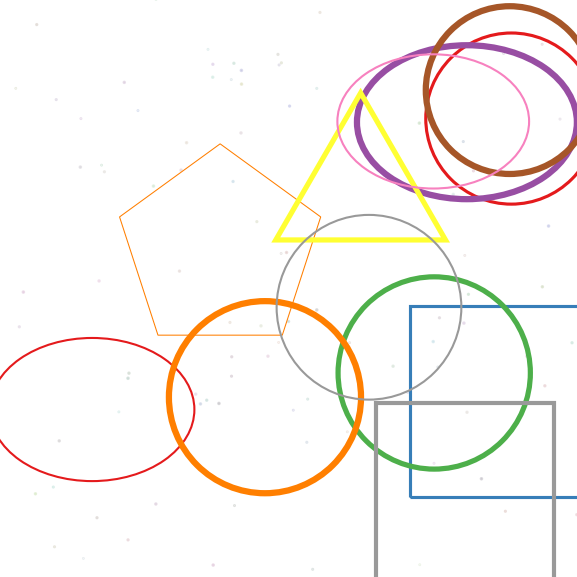[{"shape": "circle", "thickness": 1.5, "radius": 0.74, "center": [0.885, 0.794]}, {"shape": "oval", "thickness": 1, "radius": 0.89, "center": [0.16, 0.29]}, {"shape": "square", "thickness": 1.5, "radius": 0.83, "center": [0.875, 0.304]}, {"shape": "circle", "thickness": 2.5, "radius": 0.83, "center": [0.752, 0.353]}, {"shape": "oval", "thickness": 3, "radius": 0.95, "center": [0.809, 0.788]}, {"shape": "circle", "thickness": 3, "radius": 0.83, "center": [0.459, 0.311]}, {"shape": "pentagon", "thickness": 0.5, "radius": 0.92, "center": [0.381, 0.567]}, {"shape": "triangle", "thickness": 2.5, "radius": 0.85, "center": [0.624, 0.668]}, {"shape": "circle", "thickness": 3, "radius": 0.73, "center": [0.883, 0.843]}, {"shape": "oval", "thickness": 1, "radius": 0.83, "center": [0.75, 0.789]}, {"shape": "square", "thickness": 2, "radius": 0.77, "center": [0.805, 0.148]}, {"shape": "circle", "thickness": 1, "radius": 0.8, "center": [0.639, 0.467]}]